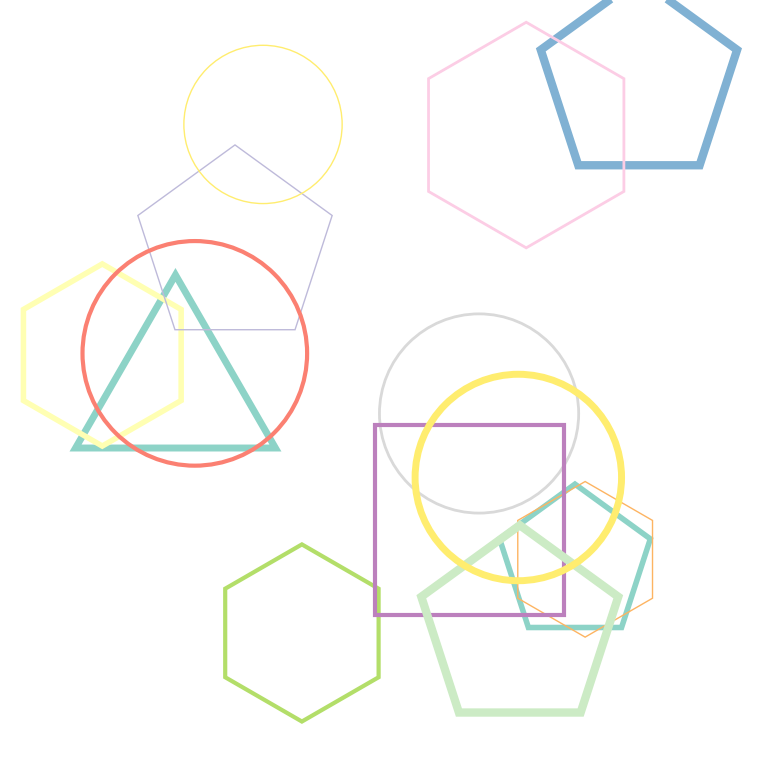[{"shape": "pentagon", "thickness": 2, "radius": 0.51, "center": [0.747, 0.268]}, {"shape": "triangle", "thickness": 2.5, "radius": 0.75, "center": [0.228, 0.493]}, {"shape": "hexagon", "thickness": 2, "radius": 0.59, "center": [0.133, 0.539]}, {"shape": "pentagon", "thickness": 0.5, "radius": 0.66, "center": [0.305, 0.679]}, {"shape": "circle", "thickness": 1.5, "radius": 0.73, "center": [0.253, 0.541]}, {"shape": "pentagon", "thickness": 3, "radius": 0.67, "center": [0.83, 0.894]}, {"shape": "hexagon", "thickness": 0.5, "radius": 0.51, "center": [0.76, 0.274]}, {"shape": "hexagon", "thickness": 1.5, "radius": 0.58, "center": [0.392, 0.178]}, {"shape": "hexagon", "thickness": 1, "radius": 0.73, "center": [0.683, 0.825]}, {"shape": "circle", "thickness": 1, "radius": 0.65, "center": [0.622, 0.463]}, {"shape": "square", "thickness": 1.5, "radius": 0.62, "center": [0.609, 0.325]}, {"shape": "pentagon", "thickness": 3, "radius": 0.67, "center": [0.675, 0.183]}, {"shape": "circle", "thickness": 0.5, "radius": 0.51, "center": [0.342, 0.838]}, {"shape": "circle", "thickness": 2.5, "radius": 0.67, "center": [0.673, 0.38]}]